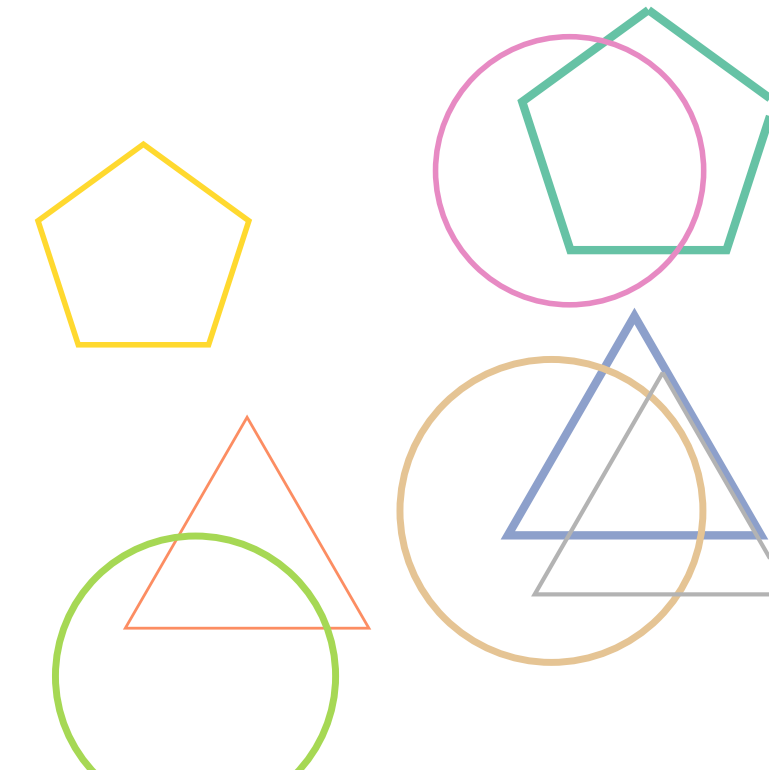[{"shape": "pentagon", "thickness": 3, "radius": 0.86, "center": [0.842, 0.815]}, {"shape": "triangle", "thickness": 1, "radius": 0.91, "center": [0.321, 0.275]}, {"shape": "triangle", "thickness": 3, "radius": 0.95, "center": [0.824, 0.4]}, {"shape": "circle", "thickness": 2, "radius": 0.87, "center": [0.74, 0.778]}, {"shape": "circle", "thickness": 2.5, "radius": 0.91, "center": [0.254, 0.122]}, {"shape": "pentagon", "thickness": 2, "radius": 0.72, "center": [0.186, 0.669]}, {"shape": "circle", "thickness": 2.5, "radius": 0.98, "center": [0.716, 0.336]}, {"shape": "triangle", "thickness": 1.5, "radius": 0.96, "center": [0.861, 0.324]}]